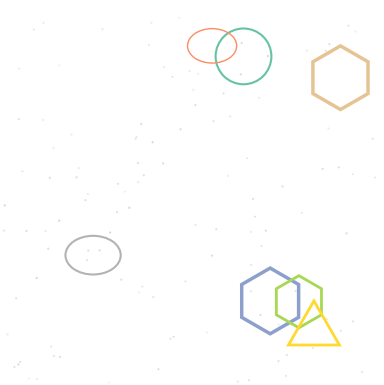[{"shape": "circle", "thickness": 1.5, "radius": 0.36, "center": [0.632, 0.854]}, {"shape": "oval", "thickness": 1, "radius": 0.32, "center": [0.551, 0.881]}, {"shape": "hexagon", "thickness": 2.5, "radius": 0.43, "center": [0.702, 0.218]}, {"shape": "hexagon", "thickness": 2, "radius": 0.34, "center": [0.776, 0.216]}, {"shape": "triangle", "thickness": 2, "radius": 0.38, "center": [0.815, 0.142]}, {"shape": "hexagon", "thickness": 2.5, "radius": 0.41, "center": [0.884, 0.798]}, {"shape": "oval", "thickness": 1.5, "radius": 0.36, "center": [0.242, 0.337]}]